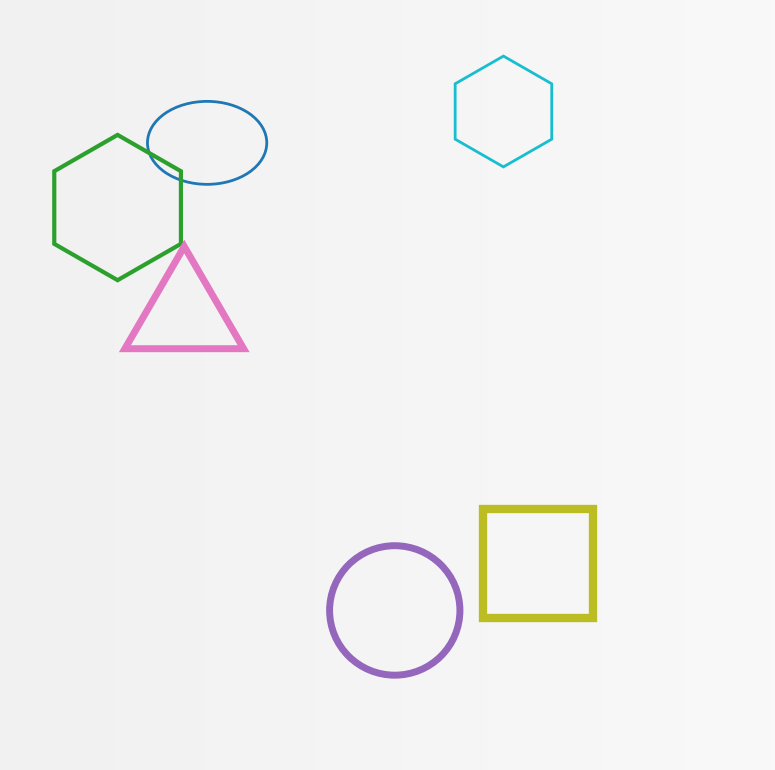[{"shape": "oval", "thickness": 1, "radius": 0.38, "center": [0.267, 0.814]}, {"shape": "hexagon", "thickness": 1.5, "radius": 0.47, "center": [0.152, 0.73]}, {"shape": "circle", "thickness": 2.5, "radius": 0.42, "center": [0.509, 0.207]}, {"shape": "triangle", "thickness": 2.5, "radius": 0.44, "center": [0.238, 0.591]}, {"shape": "square", "thickness": 3, "radius": 0.35, "center": [0.695, 0.268]}, {"shape": "hexagon", "thickness": 1, "radius": 0.36, "center": [0.65, 0.855]}]